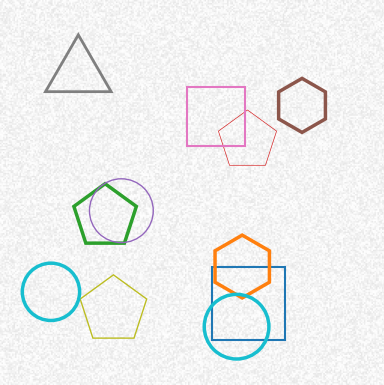[{"shape": "square", "thickness": 1.5, "radius": 0.48, "center": [0.646, 0.211]}, {"shape": "hexagon", "thickness": 2.5, "radius": 0.41, "center": [0.629, 0.308]}, {"shape": "pentagon", "thickness": 2.5, "radius": 0.43, "center": [0.273, 0.437]}, {"shape": "pentagon", "thickness": 0.5, "radius": 0.4, "center": [0.643, 0.635]}, {"shape": "circle", "thickness": 1, "radius": 0.41, "center": [0.315, 0.453]}, {"shape": "hexagon", "thickness": 2.5, "radius": 0.35, "center": [0.784, 0.726]}, {"shape": "square", "thickness": 1.5, "radius": 0.38, "center": [0.561, 0.698]}, {"shape": "triangle", "thickness": 2, "radius": 0.49, "center": [0.203, 0.811]}, {"shape": "pentagon", "thickness": 1, "radius": 0.45, "center": [0.295, 0.195]}, {"shape": "circle", "thickness": 2.5, "radius": 0.37, "center": [0.132, 0.242]}, {"shape": "circle", "thickness": 2.5, "radius": 0.42, "center": [0.614, 0.151]}]